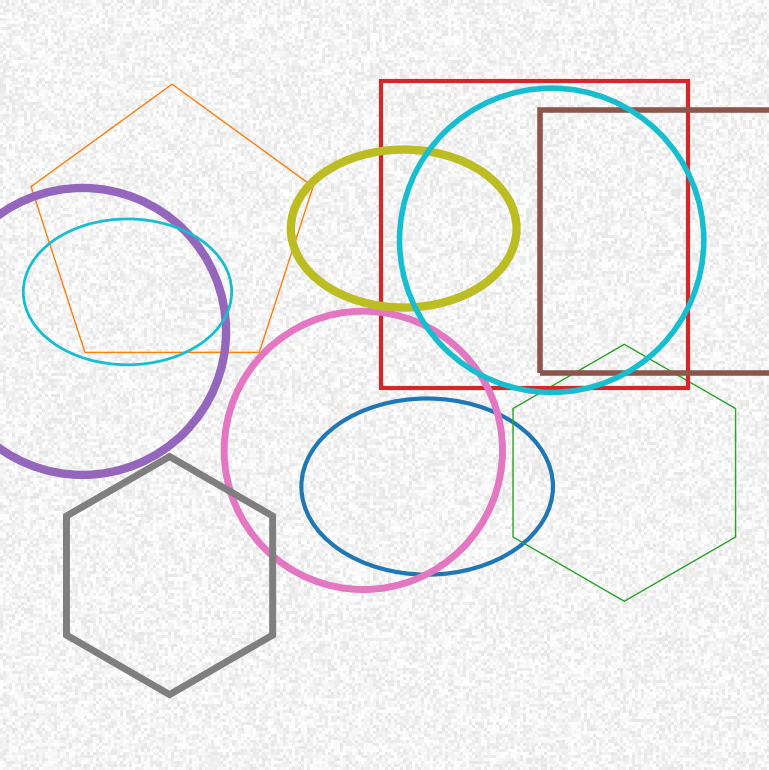[{"shape": "oval", "thickness": 1.5, "radius": 0.82, "center": [0.555, 0.368]}, {"shape": "pentagon", "thickness": 0.5, "radius": 0.96, "center": [0.223, 0.698]}, {"shape": "hexagon", "thickness": 0.5, "radius": 0.83, "center": [0.811, 0.386]}, {"shape": "square", "thickness": 1.5, "radius": 1.0, "center": [0.694, 0.696]}, {"shape": "circle", "thickness": 3, "radius": 0.93, "center": [0.107, 0.57]}, {"shape": "square", "thickness": 2, "radius": 0.85, "center": [0.872, 0.686]}, {"shape": "circle", "thickness": 2.5, "radius": 0.9, "center": [0.472, 0.415]}, {"shape": "hexagon", "thickness": 2.5, "radius": 0.77, "center": [0.22, 0.253]}, {"shape": "oval", "thickness": 3, "radius": 0.73, "center": [0.524, 0.703]}, {"shape": "circle", "thickness": 2, "radius": 0.99, "center": [0.716, 0.688]}, {"shape": "oval", "thickness": 1, "radius": 0.68, "center": [0.166, 0.621]}]